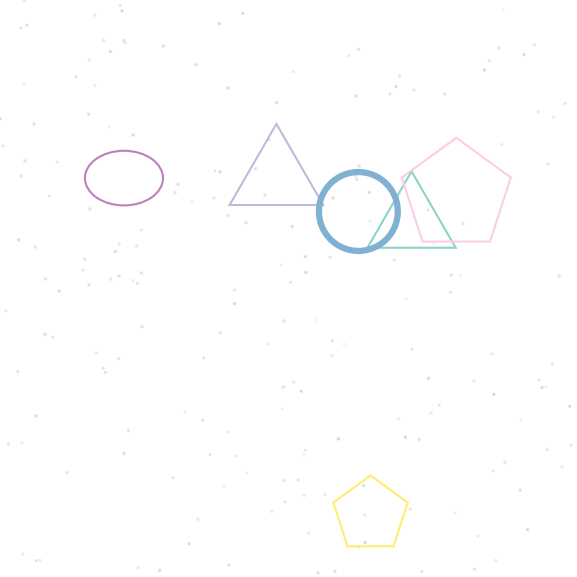[{"shape": "triangle", "thickness": 1, "radius": 0.44, "center": [0.713, 0.614]}, {"shape": "triangle", "thickness": 1, "radius": 0.47, "center": [0.479, 0.691]}, {"shape": "circle", "thickness": 3, "radius": 0.34, "center": [0.621, 0.633]}, {"shape": "pentagon", "thickness": 1, "radius": 0.5, "center": [0.79, 0.661]}, {"shape": "oval", "thickness": 1, "radius": 0.34, "center": [0.215, 0.691]}, {"shape": "pentagon", "thickness": 1, "radius": 0.34, "center": [0.642, 0.108]}]